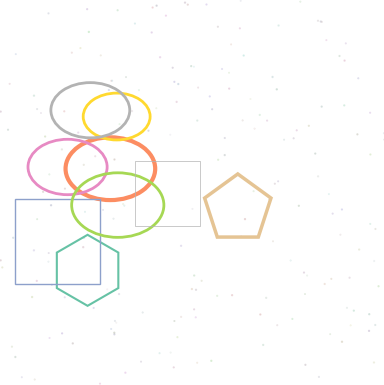[{"shape": "hexagon", "thickness": 1.5, "radius": 0.46, "center": [0.227, 0.298]}, {"shape": "oval", "thickness": 3, "radius": 0.58, "center": [0.287, 0.562]}, {"shape": "square", "thickness": 1, "radius": 0.55, "center": [0.15, 0.372]}, {"shape": "oval", "thickness": 2, "radius": 0.51, "center": [0.175, 0.566]}, {"shape": "oval", "thickness": 2, "radius": 0.6, "center": [0.306, 0.467]}, {"shape": "oval", "thickness": 2, "radius": 0.43, "center": [0.303, 0.697]}, {"shape": "pentagon", "thickness": 2.5, "radius": 0.45, "center": [0.618, 0.458]}, {"shape": "oval", "thickness": 2, "radius": 0.51, "center": [0.235, 0.714]}, {"shape": "square", "thickness": 0.5, "radius": 0.42, "center": [0.435, 0.497]}]